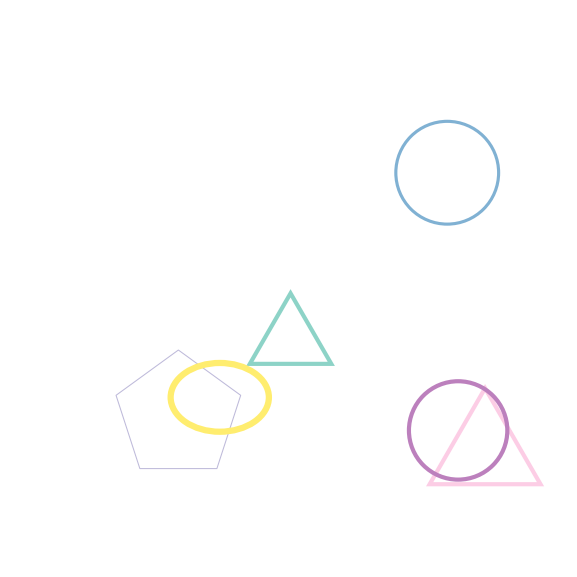[{"shape": "triangle", "thickness": 2, "radius": 0.41, "center": [0.503, 0.41]}, {"shape": "pentagon", "thickness": 0.5, "radius": 0.57, "center": [0.309, 0.28]}, {"shape": "circle", "thickness": 1.5, "radius": 0.45, "center": [0.774, 0.7]}, {"shape": "triangle", "thickness": 2, "radius": 0.55, "center": [0.84, 0.216]}, {"shape": "circle", "thickness": 2, "radius": 0.43, "center": [0.793, 0.254]}, {"shape": "oval", "thickness": 3, "radius": 0.43, "center": [0.381, 0.311]}]